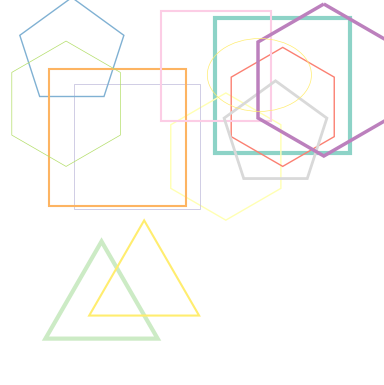[{"shape": "square", "thickness": 3, "radius": 0.88, "center": [0.734, 0.779]}, {"shape": "hexagon", "thickness": 1, "radius": 0.83, "center": [0.587, 0.593]}, {"shape": "square", "thickness": 0.5, "radius": 0.82, "center": [0.356, 0.619]}, {"shape": "hexagon", "thickness": 1, "radius": 0.77, "center": [0.734, 0.722]}, {"shape": "pentagon", "thickness": 1, "radius": 0.71, "center": [0.187, 0.864]}, {"shape": "square", "thickness": 1.5, "radius": 0.89, "center": [0.306, 0.642]}, {"shape": "hexagon", "thickness": 0.5, "radius": 0.81, "center": [0.172, 0.73]}, {"shape": "square", "thickness": 1.5, "radius": 0.71, "center": [0.562, 0.829]}, {"shape": "pentagon", "thickness": 2, "radius": 0.7, "center": [0.716, 0.65]}, {"shape": "hexagon", "thickness": 2.5, "radius": 0.99, "center": [0.841, 0.792]}, {"shape": "triangle", "thickness": 3, "radius": 0.84, "center": [0.264, 0.205]}, {"shape": "triangle", "thickness": 1.5, "radius": 0.82, "center": [0.374, 0.263]}, {"shape": "oval", "thickness": 0.5, "radius": 0.68, "center": [0.674, 0.805]}]